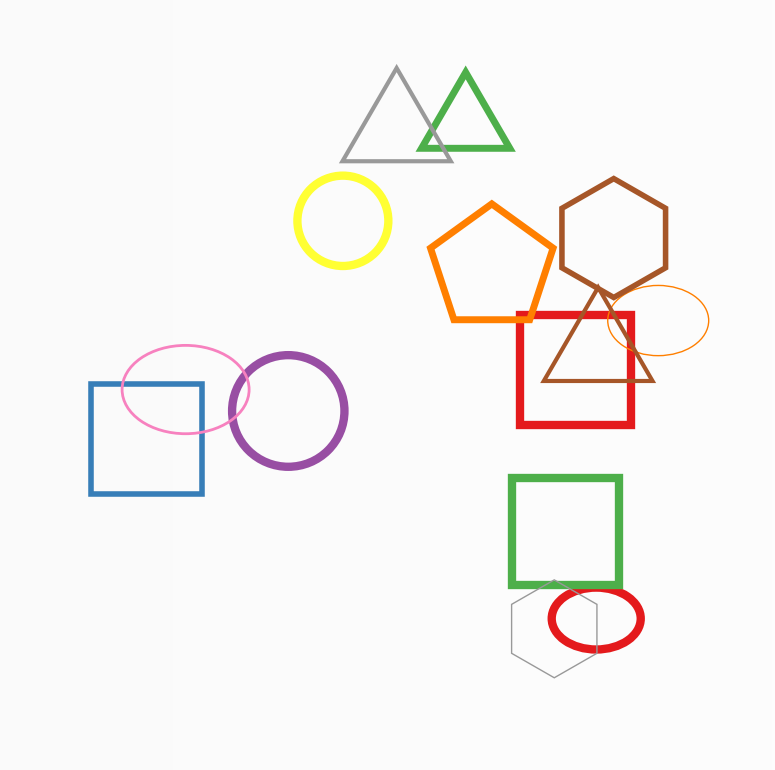[{"shape": "oval", "thickness": 3, "radius": 0.29, "center": [0.769, 0.197]}, {"shape": "square", "thickness": 3, "radius": 0.36, "center": [0.743, 0.519]}, {"shape": "square", "thickness": 2, "radius": 0.36, "center": [0.189, 0.43]}, {"shape": "square", "thickness": 3, "radius": 0.35, "center": [0.73, 0.31]}, {"shape": "triangle", "thickness": 2.5, "radius": 0.33, "center": [0.601, 0.84]}, {"shape": "circle", "thickness": 3, "radius": 0.36, "center": [0.372, 0.466]}, {"shape": "pentagon", "thickness": 2.5, "radius": 0.42, "center": [0.635, 0.652]}, {"shape": "oval", "thickness": 0.5, "radius": 0.33, "center": [0.849, 0.584]}, {"shape": "circle", "thickness": 3, "radius": 0.29, "center": [0.442, 0.713]}, {"shape": "hexagon", "thickness": 2, "radius": 0.39, "center": [0.792, 0.691]}, {"shape": "triangle", "thickness": 1.5, "radius": 0.4, "center": [0.772, 0.546]}, {"shape": "oval", "thickness": 1, "radius": 0.41, "center": [0.239, 0.494]}, {"shape": "hexagon", "thickness": 0.5, "radius": 0.32, "center": [0.715, 0.183]}, {"shape": "triangle", "thickness": 1.5, "radius": 0.4, "center": [0.512, 0.831]}]